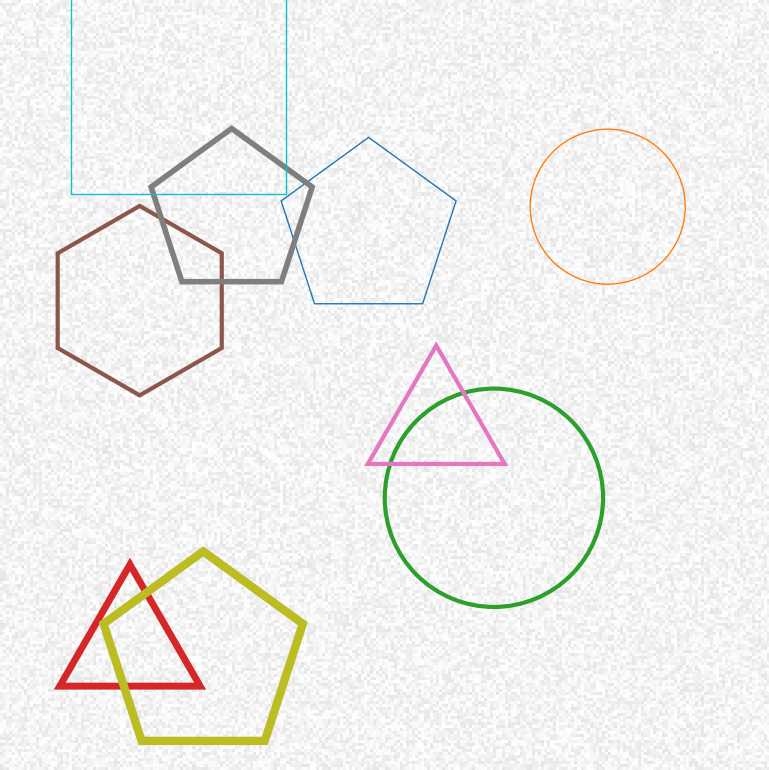[{"shape": "pentagon", "thickness": 0.5, "radius": 0.6, "center": [0.479, 0.702]}, {"shape": "circle", "thickness": 0.5, "radius": 0.5, "center": [0.789, 0.732]}, {"shape": "circle", "thickness": 1.5, "radius": 0.71, "center": [0.641, 0.354]}, {"shape": "triangle", "thickness": 2.5, "radius": 0.53, "center": [0.169, 0.162]}, {"shape": "hexagon", "thickness": 1.5, "radius": 0.62, "center": [0.181, 0.61]}, {"shape": "triangle", "thickness": 1.5, "radius": 0.51, "center": [0.567, 0.449]}, {"shape": "pentagon", "thickness": 2, "radius": 0.55, "center": [0.301, 0.723]}, {"shape": "pentagon", "thickness": 3, "radius": 0.68, "center": [0.264, 0.148]}, {"shape": "square", "thickness": 0.5, "radius": 0.7, "center": [0.232, 0.887]}]